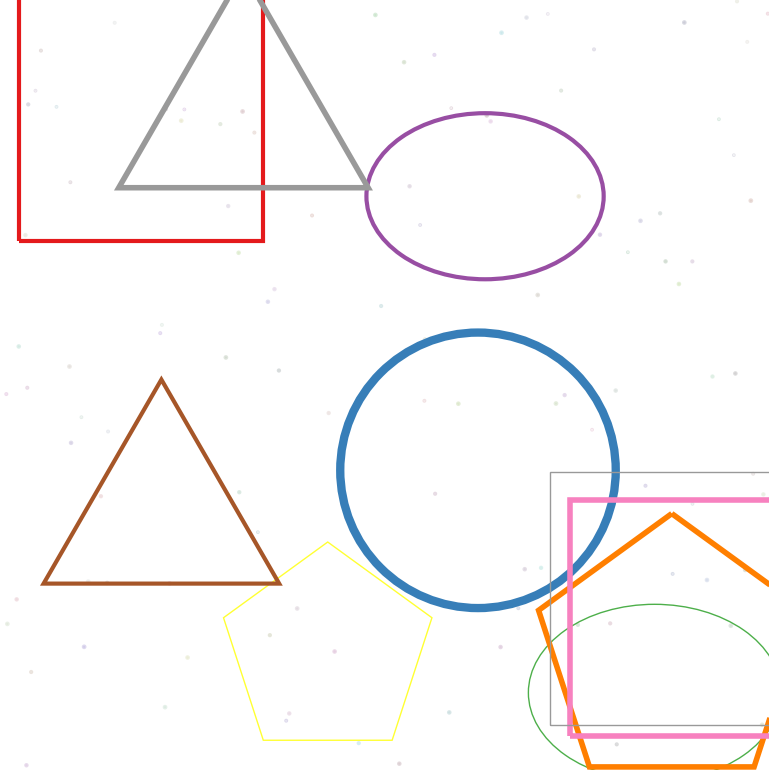[{"shape": "square", "thickness": 1.5, "radius": 0.79, "center": [0.183, 0.846]}, {"shape": "circle", "thickness": 3, "radius": 0.89, "center": [0.621, 0.389]}, {"shape": "oval", "thickness": 0.5, "radius": 0.82, "center": [0.85, 0.1]}, {"shape": "oval", "thickness": 1.5, "radius": 0.77, "center": [0.63, 0.745]}, {"shape": "pentagon", "thickness": 2, "radius": 0.91, "center": [0.872, 0.151]}, {"shape": "pentagon", "thickness": 0.5, "radius": 0.71, "center": [0.426, 0.154]}, {"shape": "triangle", "thickness": 1.5, "radius": 0.88, "center": [0.21, 0.33]}, {"shape": "square", "thickness": 2, "radius": 0.77, "center": [0.894, 0.197]}, {"shape": "square", "thickness": 0.5, "radius": 0.82, "center": [0.878, 0.223]}, {"shape": "triangle", "thickness": 2, "radius": 0.93, "center": [0.316, 0.85]}]